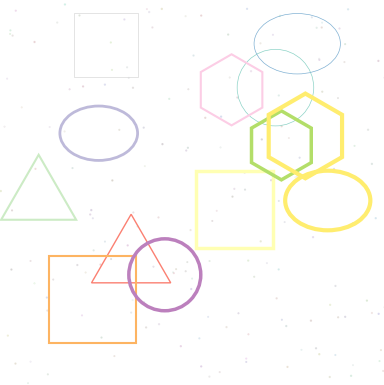[{"shape": "circle", "thickness": 0.5, "radius": 0.5, "center": [0.715, 0.772]}, {"shape": "square", "thickness": 2.5, "radius": 0.5, "center": [0.609, 0.456]}, {"shape": "oval", "thickness": 2, "radius": 0.5, "center": [0.256, 0.654]}, {"shape": "triangle", "thickness": 1, "radius": 0.59, "center": [0.341, 0.325]}, {"shape": "oval", "thickness": 0.5, "radius": 0.56, "center": [0.772, 0.886]}, {"shape": "square", "thickness": 1.5, "radius": 0.57, "center": [0.24, 0.222]}, {"shape": "hexagon", "thickness": 2.5, "radius": 0.45, "center": [0.731, 0.622]}, {"shape": "hexagon", "thickness": 1.5, "radius": 0.46, "center": [0.601, 0.767]}, {"shape": "square", "thickness": 0.5, "radius": 0.42, "center": [0.276, 0.884]}, {"shape": "circle", "thickness": 2.5, "radius": 0.47, "center": [0.428, 0.286]}, {"shape": "triangle", "thickness": 1.5, "radius": 0.56, "center": [0.1, 0.485]}, {"shape": "hexagon", "thickness": 3, "radius": 0.55, "center": [0.793, 0.647]}, {"shape": "oval", "thickness": 3, "radius": 0.55, "center": [0.851, 0.479]}]